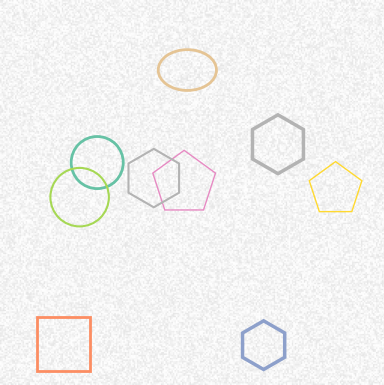[{"shape": "circle", "thickness": 2, "radius": 0.34, "center": [0.252, 0.578]}, {"shape": "square", "thickness": 2, "radius": 0.35, "center": [0.165, 0.107]}, {"shape": "hexagon", "thickness": 2.5, "radius": 0.32, "center": [0.685, 0.104]}, {"shape": "pentagon", "thickness": 1, "radius": 0.43, "center": [0.478, 0.524]}, {"shape": "circle", "thickness": 1.5, "radius": 0.38, "center": [0.207, 0.488]}, {"shape": "pentagon", "thickness": 1, "radius": 0.36, "center": [0.872, 0.508]}, {"shape": "oval", "thickness": 2, "radius": 0.38, "center": [0.487, 0.818]}, {"shape": "hexagon", "thickness": 2.5, "radius": 0.38, "center": [0.722, 0.625]}, {"shape": "hexagon", "thickness": 1.5, "radius": 0.38, "center": [0.399, 0.537]}]